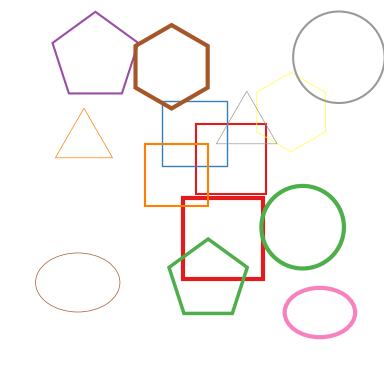[{"shape": "square", "thickness": 3, "radius": 0.52, "center": [0.579, 0.38]}, {"shape": "square", "thickness": 1.5, "radius": 0.45, "center": [0.601, 0.587]}, {"shape": "square", "thickness": 1, "radius": 0.42, "center": [0.506, 0.654]}, {"shape": "circle", "thickness": 3, "radius": 0.54, "center": [0.786, 0.41]}, {"shape": "pentagon", "thickness": 2.5, "radius": 0.53, "center": [0.541, 0.272]}, {"shape": "pentagon", "thickness": 1.5, "radius": 0.59, "center": [0.248, 0.852]}, {"shape": "triangle", "thickness": 0.5, "radius": 0.43, "center": [0.218, 0.633]}, {"shape": "square", "thickness": 1.5, "radius": 0.41, "center": [0.459, 0.545]}, {"shape": "hexagon", "thickness": 0.5, "radius": 0.51, "center": [0.756, 0.709]}, {"shape": "oval", "thickness": 0.5, "radius": 0.55, "center": [0.202, 0.266]}, {"shape": "hexagon", "thickness": 3, "radius": 0.54, "center": [0.446, 0.827]}, {"shape": "oval", "thickness": 3, "radius": 0.46, "center": [0.831, 0.188]}, {"shape": "circle", "thickness": 1.5, "radius": 0.59, "center": [0.88, 0.851]}, {"shape": "triangle", "thickness": 0.5, "radius": 0.46, "center": [0.641, 0.672]}]